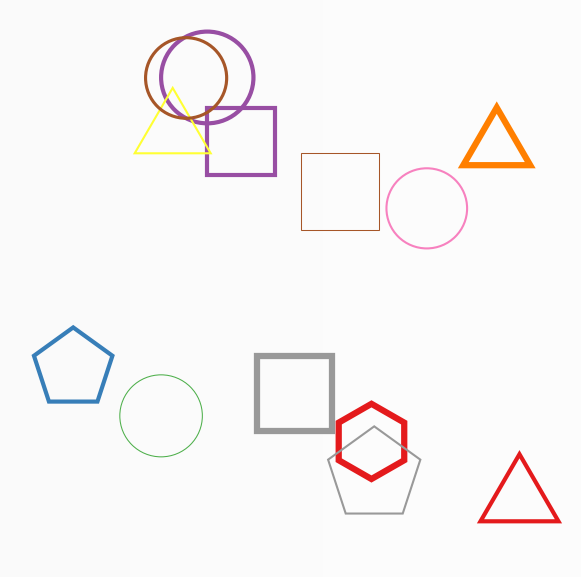[{"shape": "hexagon", "thickness": 3, "radius": 0.33, "center": [0.639, 0.235]}, {"shape": "triangle", "thickness": 2, "radius": 0.39, "center": [0.894, 0.135]}, {"shape": "pentagon", "thickness": 2, "radius": 0.35, "center": [0.126, 0.361]}, {"shape": "circle", "thickness": 0.5, "radius": 0.35, "center": [0.277, 0.279]}, {"shape": "square", "thickness": 2, "radius": 0.29, "center": [0.414, 0.754]}, {"shape": "circle", "thickness": 2, "radius": 0.4, "center": [0.357, 0.865]}, {"shape": "triangle", "thickness": 3, "radius": 0.33, "center": [0.855, 0.746]}, {"shape": "triangle", "thickness": 1, "radius": 0.38, "center": [0.297, 0.771]}, {"shape": "circle", "thickness": 1.5, "radius": 0.35, "center": [0.32, 0.864]}, {"shape": "square", "thickness": 0.5, "radius": 0.33, "center": [0.585, 0.667]}, {"shape": "circle", "thickness": 1, "radius": 0.35, "center": [0.734, 0.638]}, {"shape": "pentagon", "thickness": 1, "radius": 0.42, "center": [0.644, 0.177]}, {"shape": "square", "thickness": 3, "radius": 0.32, "center": [0.507, 0.318]}]